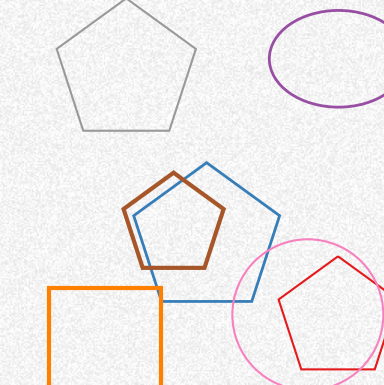[{"shape": "pentagon", "thickness": 1.5, "radius": 0.81, "center": [0.878, 0.172]}, {"shape": "pentagon", "thickness": 2, "radius": 1.0, "center": [0.537, 0.378]}, {"shape": "oval", "thickness": 2, "radius": 0.9, "center": [0.879, 0.847]}, {"shape": "square", "thickness": 3, "radius": 0.73, "center": [0.273, 0.106]}, {"shape": "pentagon", "thickness": 3, "radius": 0.68, "center": [0.451, 0.415]}, {"shape": "circle", "thickness": 1.5, "radius": 0.98, "center": [0.8, 0.182]}, {"shape": "pentagon", "thickness": 1.5, "radius": 0.95, "center": [0.328, 0.814]}]